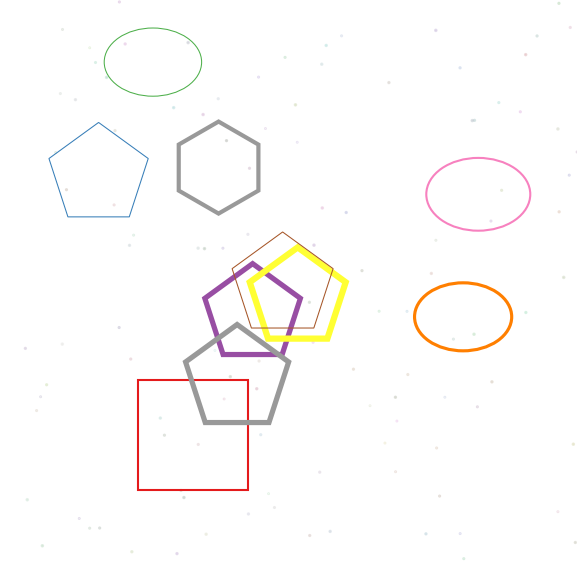[{"shape": "square", "thickness": 1, "radius": 0.48, "center": [0.334, 0.246]}, {"shape": "pentagon", "thickness": 0.5, "radius": 0.45, "center": [0.171, 0.697]}, {"shape": "oval", "thickness": 0.5, "radius": 0.42, "center": [0.265, 0.892]}, {"shape": "pentagon", "thickness": 2.5, "radius": 0.43, "center": [0.437, 0.456]}, {"shape": "oval", "thickness": 1.5, "radius": 0.42, "center": [0.802, 0.451]}, {"shape": "pentagon", "thickness": 3, "radius": 0.44, "center": [0.516, 0.483]}, {"shape": "pentagon", "thickness": 0.5, "radius": 0.46, "center": [0.489, 0.506]}, {"shape": "oval", "thickness": 1, "radius": 0.45, "center": [0.828, 0.663]}, {"shape": "pentagon", "thickness": 2.5, "radius": 0.47, "center": [0.411, 0.343]}, {"shape": "hexagon", "thickness": 2, "radius": 0.4, "center": [0.378, 0.709]}]